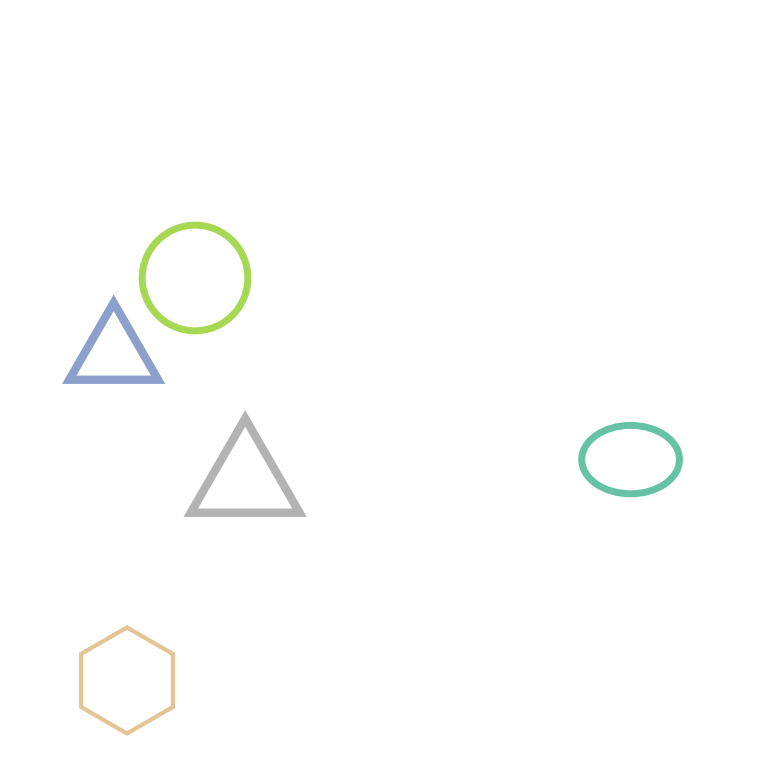[{"shape": "oval", "thickness": 2.5, "radius": 0.32, "center": [0.819, 0.403]}, {"shape": "triangle", "thickness": 3, "radius": 0.33, "center": [0.148, 0.54]}, {"shape": "circle", "thickness": 2.5, "radius": 0.34, "center": [0.253, 0.639]}, {"shape": "hexagon", "thickness": 1.5, "radius": 0.34, "center": [0.165, 0.116]}, {"shape": "triangle", "thickness": 3, "radius": 0.41, "center": [0.318, 0.375]}]